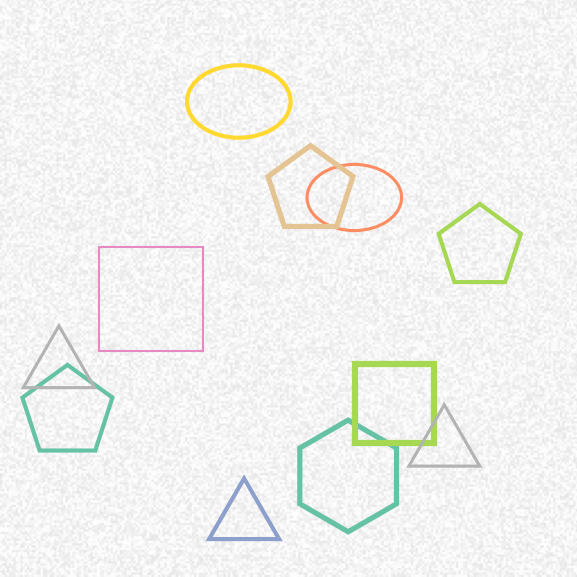[{"shape": "hexagon", "thickness": 2.5, "radius": 0.48, "center": [0.603, 0.175]}, {"shape": "pentagon", "thickness": 2, "radius": 0.41, "center": [0.117, 0.285]}, {"shape": "oval", "thickness": 1.5, "radius": 0.41, "center": [0.614, 0.657]}, {"shape": "triangle", "thickness": 2, "radius": 0.35, "center": [0.423, 0.101]}, {"shape": "square", "thickness": 1, "radius": 0.45, "center": [0.261, 0.481]}, {"shape": "square", "thickness": 3, "radius": 0.34, "center": [0.683, 0.3]}, {"shape": "pentagon", "thickness": 2, "radius": 0.37, "center": [0.831, 0.571]}, {"shape": "oval", "thickness": 2, "radius": 0.45, "center": [0.414, 0.823]}, {"shape": "pentagon", "thickness": 2.5, "radius": 0.39, "center": [0.538, 0.67]}, {"shape": "triangle", "thickness": 1.5, "radius": 0.36, "center": [0.102, 0.364]}, {"shape": "triangle", "thickness": 1.5, "radius": 0.35, "center": [0.769, 0.227]}]